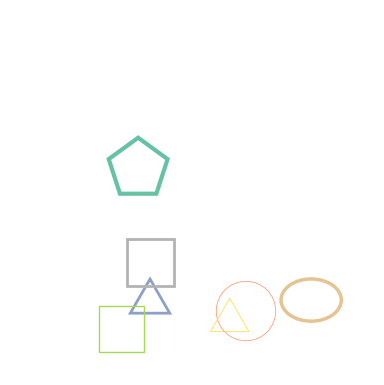[{"shape": "pentagon", "thickness": 3, "radius": 0.4, "center": [0.359, 0.562]}, {"shape": "circle", "thickness": 0.5, "radius": 0.39, "center": [0.639, 0.192]}, {"shape": "triangle", "thickness": 2, "radius": 0.3, "center": [0.39, 0.216]}, {"shape": "square", "thickness": 1, "radius": 0.3, "center": [0.316, 0.144]}, {"shape": "triangle", "thickness": 0.5, "radius": 0.29, "center": [0.597, 0.168]}, {"shape": "oval", "thickness": 2.5, "radius": 0.39, "center": [0.808, 0.221]}, {"shape": "square", "thickness": 2, "radius": 0.3, "center": [0.391, 0.317]}]